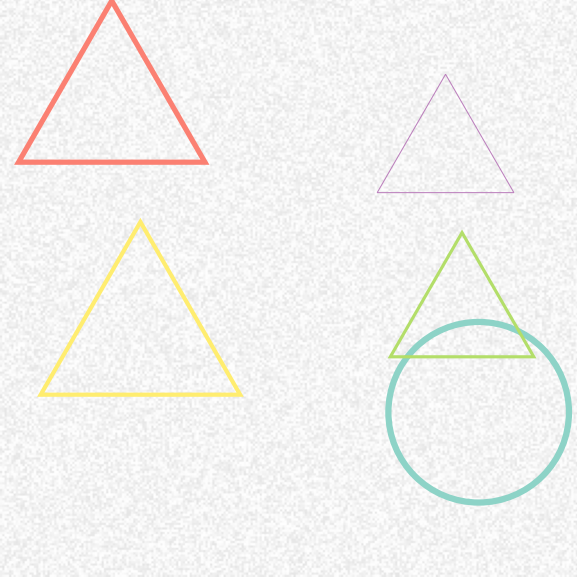[{"shape": "circle", "thickness": 3, "radius": 0.78, "center": [0.829, 0.285]}, {"shape": "triangle", "thickness": 2.5, "radius": 0.93, "center": [0.194, 0.811]}, {"shape": "triangle", "thickness": 1.5, "radius": 0.72, "center": [0.8, 0.453]}, {"shape": "triangle", "thickness": 0.5, "radius": 0.68, "center": [0.772, 0.734]}, {"shape": "triangle", "thickness": 2, "radius": 1.0, "center": [0.243, 0.415]}]